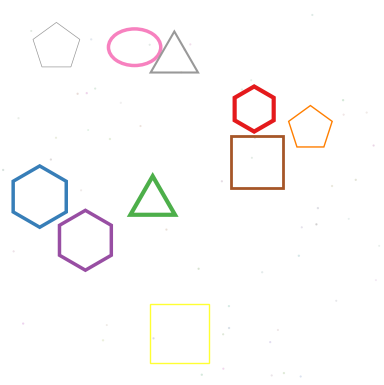[{"shape": "hexagon", "thickness": 3, "radius": 0.29, "center": [0.66, 0.717]}, {"shape": "hexagon", "thickness": 2.5, "radius": 0.4, "center": [0.103, 0.489]}, {"shape": "triangle", "thickness": 3, "radius": 0.33, "center": [0.397, 0.476]}, {"shape": "hexagon", "thickness": 2.5, "radius": 0.39, "center": [0.222, 0.376]}, {"shape": "pentagon", "thickness": 1, "radius": 0.3, "center": [0.806, 0.666]}, {"shape": "square", "thickness": 1, "radius": 0.39, "center": [0.466, 0.134]}, {"shape": "square", "thickness": 2, "radius": 0.34, "center": [0.667, 0.579]}, {"shape": "oval", "thickness": 2.5, "radius": 0.34, "center": [0.35, 0.877]}, {"shape": "triangle", "thickness": 1.5, "radius": 0.36, "center": [0.453, 0.847]}, {"shape": "pentagon", "thickness": 0.5, "radius": 0.32, "center": [0.147, 0.878]}]